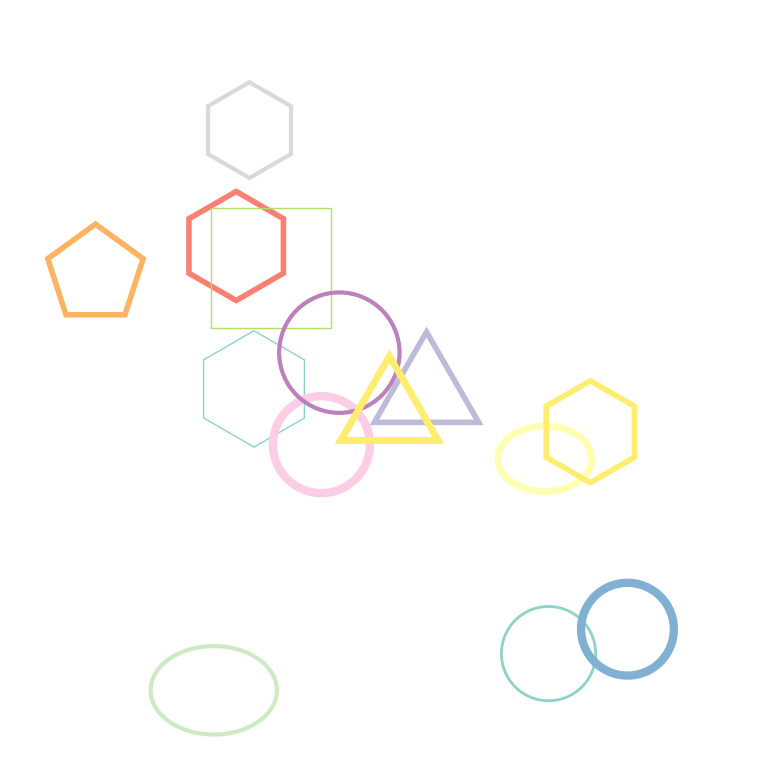[{"shape": "hexagon", "thickness": 0.5, "radius": 0.38, "center": [0.33, 0.495]}, {"shape": "circle", "thickness": 1, "radius": 0.31, "center": [0.712, 0.151]}, {"shape": "oval", "thickness": 2.5, "radius": 0.3, "center": [0.708, 0.404]}, {"shape": "triangle", "thickness": 2, "radius": 0.39, "center": [0.554, 0.491]}, {"shape": "hexagon", "thickness": 2, "radius": 0.35, "center": [0.307, 0.681]}, {"shape": "circle", "thickness": 3, "radius": 0.3, "center": [0.815, 0.183]}, {"shape": "pentagon", "thickness": 2, "radius": 0.33, "center": [0.124, 0.644]}, {"shape": "square", "thickness": 0.5, "radius": 0.39, "center": [0.352, 0.652]}, {"shape": "circle", "thickness": 3, "radius": 0.31, "center": [0.417, 0.423]}, {"shape": "hexagon", "thickness": 1.5, "radius": 0.31, "center": [0.324, 0.831]}, {"shape": "circle", "thickness": 1.5, "radius": 0.39, "center": [0.441, 0.542]}, {"shape": "oval", "thickness": 1.5, "radius": 0.41, "center": [0.278, 0.103]}, {"shape": "hexagon", "thickness": 2, "radius": 0.33, "center": [0.767, 0.439]}, {"shape": "triangle", "thickness": 2.5, "radius": 0.37, "center": [0.506, 0.465]}]